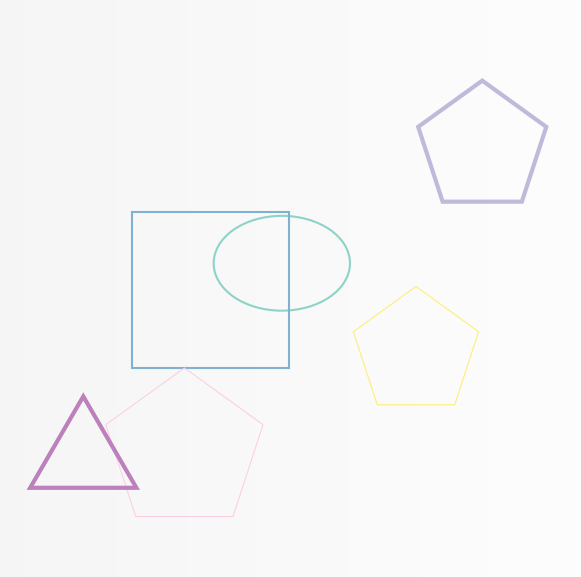[{"shape": "oval", "thickness": 1, "radius": 0.59, "center": [0.485, 0.543]}, {"shape": "pentagon", "thickness": 2, "radius": 0.58, "center": [0.83, 0.744]}, {"shape": "square", "thickness": 1, "radius": 0.68, "center": [0.362, 0.497]}, {"shape": "pentagon", "thickness": 0.5, "radius": 0.71, "center": [0.317, 0.22]}, {"shape": "triangle", "thickness": 2, "radius": 0.53, "center": [0.143, 0.207]}, {"shape": "pentagon", "thickness": 0.5, "radius": 0.57, "center": [0.716, 0.39]}]